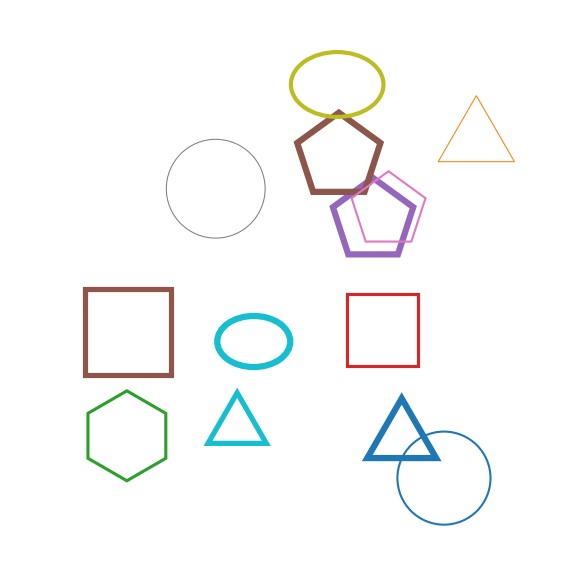[{"shape": "circle", "thickness": 1, "radius": 0.4, "center": [0.769, 0.171]}, {"shape": "triangle", "thickness": 3, "radius": 0.34, "center": [0.696, 0.24]}, {"shape": "triangle", "thickness": 0.5, "radius": 0.38, "center": [0.825, 0.757]}, {"shape": "hexagon", "thickness": 1.5, "radius": 0.39, "center": [0.22, 0.244]}, {"shape": "square", "thickness": 1.5, "radius": 0.31, "center": [0.663, 0.427]}, {"shape": "pentagon", "thickness": 3, "radius": 0.37, "center": [0.646, 0.618]}, {"shape": "square", "thickness": 2.5, "radius": 0.37, "center": [0.222, 0.425]}, {"shape": "pentagon", "thickness": 3, "radius": 0.38, "center": [0.587, 0.728]}, {"shape": "pentagon", "thickness": 1, "radius": 0.34, "center": [0.673, 0.635]}, {"shape": "circle", "thickness": 0.5, "radius": 0.43, "center": [0.374, 0.672]}, {"shape": "oval", "thickness": 2, "radius": 0.4, "center": [0.584, 0.853]}, {"shape": "triangle", "thickness": 2.5, "radius": 0.29, "center": [0.411, 0.261]}, {"shape": "oval", "thickness": 3, "radius": 0.32, "center": [0.439, 0.408]}]